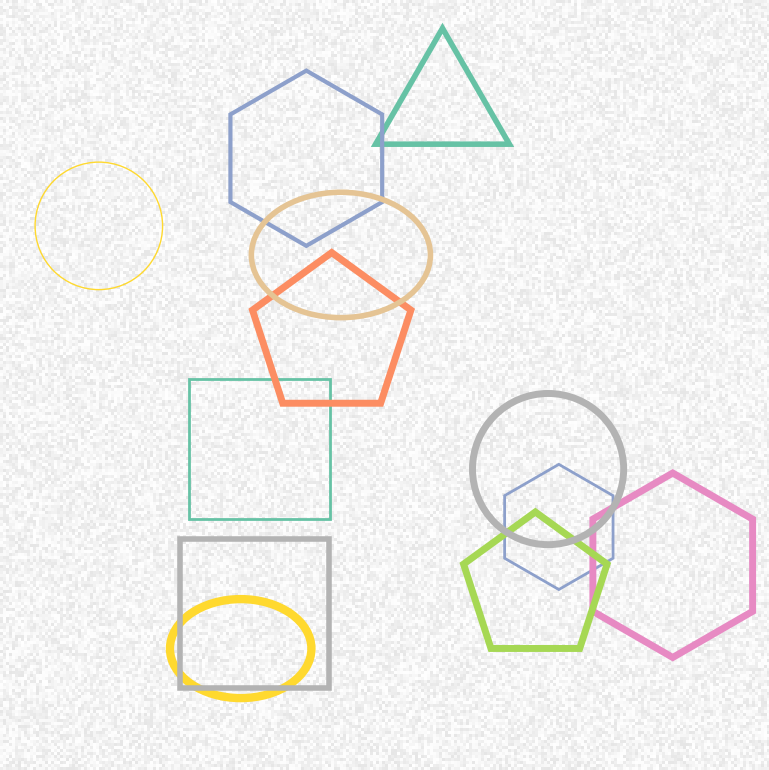[{"shape": "triangle", "thickness": 2, "radius": 0.5, "center": [0.575, 0.863]}, {"shape": "square", "thickness": 1, "radius": 0.46, "center": [0.337, 0.417]}, {"shape": "pentagon", "thickness": 2.5, "radius": 0.54, "center": [0.431, 0.564]}, {"shape": "hexagon", "thickness": 1.5, "radius": 0.57, "center": [0.398, 0.794]}, {"shape": "hexagon", "thickness": 1, "radius": 0.41, "center": [0.726, 0.316]}, {"shape": "hexagon", "thickness": 2.5, "radius": 0.6, "center": [0.874, 0.266]}, {"shape": "pentagon", "thickness": 2.5, "radius": 0.49, "center": [0.695, 0.237]}, {"shape": "circle", "thickness": 0.5, "radius": 0.41, "center": [0.128, 0.707]}, {"shape": "oval", "thickness": 3, "radius": 0.46, "center": [0.313, 0.158]}, {"shape": "oval", "thickness": 2, "radius": 0.58, "center": [0.443, 0.669]}, {"shape": "circle", "thickness": 2.5, "radius": 0.49, "center": [0.712, 0.391]}, {"shape": "square", "thickness": 2, "radius": 0.48, "center": [0.33, 0.203]}]